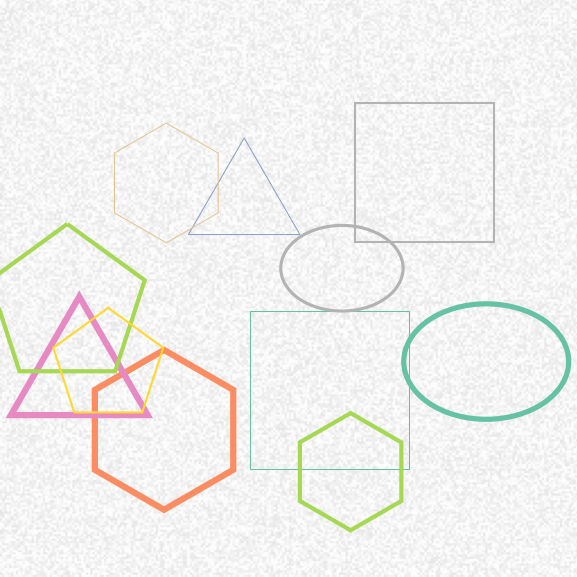[{"shape": "square", "thickness": 0.5, "radius": 0.69, "center": [0.571, 0.324]}, {"shape": "oval", "thickness": 2.5, "radius": 0.71, "center": [0.842, 0.373]}, {"shape": "hexagon", "thickness": 3, "radius": 0.69, "center": [0.284, 0.255]}, {"shape": "triangle", "thickness": 0.5, "radius": 0.56, "center": [0.423, 0.649]}, {"shape": "triangle", "thickness": 3, "radius": 0.68, "center": [0.137, 0.349]}, {"shape": "pentagon", "thickness": 2, "radius": 0.7, "center": [0.117, 0.47]}, {"shape": "hexagon", "thickness": 2, "radius": 0.51, "center": [0.607, 0.182]}, {"shape": "pentagon", "thickness": 1, "radius": 0.5, "center": [0.187, 0.366]}, {"shape": "hexagon", "thickness": 0.5, "radius": 0.52, "center": [0.288, 0.682]}, {"shape": "oval", "thickness": 1.5, "radius": 0.53, "center": [0.592, 0.535]}, {"shape": "square", "thickness": 1, "radius": 0.6, "center": [0.735, 0.7]}]